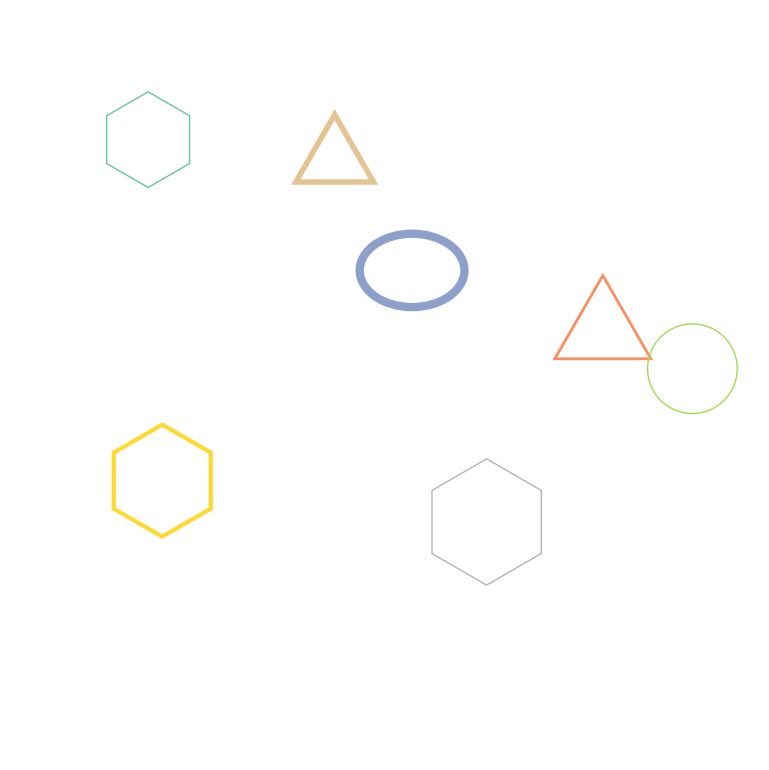[{"shape": "hexagon", "thickness": 0.5, "radius": 0.31, "center": [0.192, 0.819]}, {"shape": "triangle", "thickness": 1, "radius": 0.36, "center": [0.783, 0.57]}, {"shape": "oval", "thickness": 3, "radius": 0.34, "center": [0.535, 0.649]}, {"shape": "circle", "thickness": 0.5, "radius": 0.29, "center": [0.899, 0.521]}, {"shape": "hexagon", "thickness": 1.5, "radius": 0.36, "center": [0.211, 0.376]}, {"shape": "triangle", "thickness": 2, "radius": 0.29, "center": [0.435, 0.793]}, {"shape": "hexagon", "thickness": 0.5, "radius": 0.41, "center": [0.632, 0.322]}]